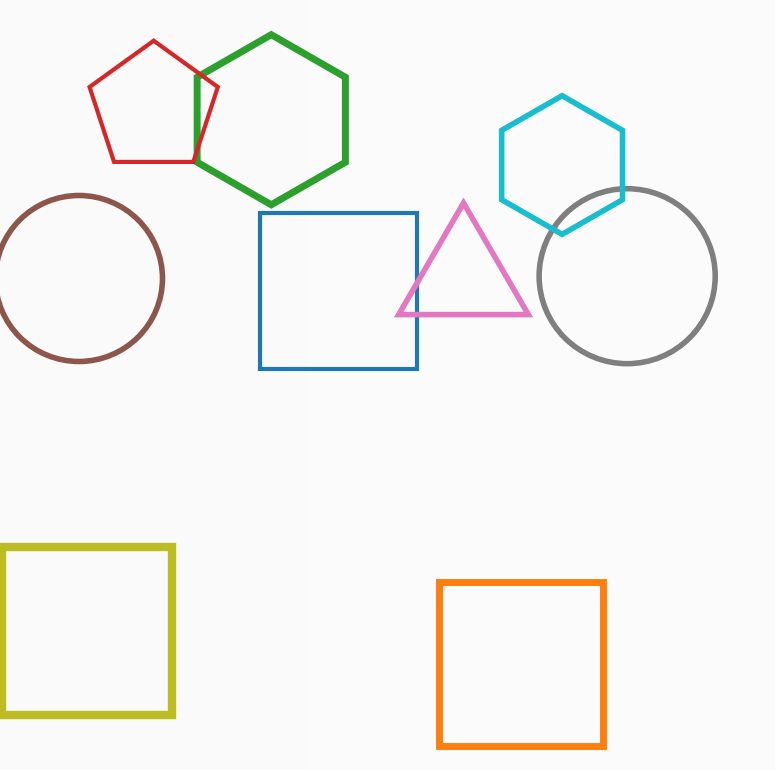[{"shape": "square", "thickness": 1.5, "radius": 0.51, "center": [0.436, 0.622]}, {"shape": "square", "thickness": 2.5, "radius": 0.53, "center": [0.673, 0.138]}, {"shape": "hexagon", "thickness": 2.5, "radius": 0.55, "center": [0.35, 0.845]}, {"shape": "pentagon", "thickness": 1.5, "radius": 0.44, "center": [0.198, 0.86]}, {"shape": "circle", "thickness": 2, "radius": 0.54, "center": [0.102, 0.638]}, {"shape": "triangle", "thickness": 2, "radius": 0.48, "center": [0.598, 0.64]}, {"shape": "circle", "thickness": 2, "radius": 0.57, "center": [0.809, 0.641]}, {"shape": "square", "thickness": 3, "radius": 0.55, "center": [0.112, 0.181]}, {"shape": "hexagon", "thickness": 2, "radius": 0.45, "center": [0.725, 0.786]}]